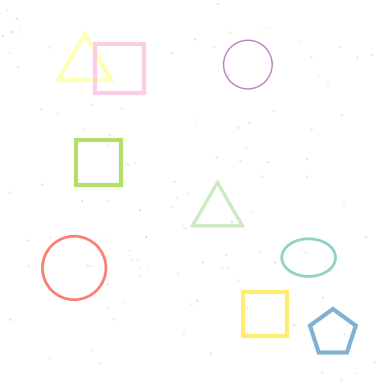[{"shape": "oval", "thickness": 2, "radius": 0.35, "center": [0.802, 0.331]}, {"shape": "triangle", "thickness": 3, "radius": 0.4, "center": [0.22, 0.832]}, {"shape": "circle", "thickness": 2, "radius": 0.41, "center": [0.193, 0.304]}, {"shape": "pentagon", "thickness": 3, "radius": 0.31, "center": [0.865, 0.135]}, {"shape": "square", "thickness": 3, "radius": 0.29, "center": [0.256, 0.578]}, {"shape": "square", "thickness": 3, "radius": 0.31, "center": [0.31, 0.822]}, {"shape": "circle", "thickness": 1, "radius": 0.32, "center": [0.644, 0.832]}, {"shape": "triangle", "thickness": 2.5, "radius": 0.37, "center": [0.565, 0.451]}, {"shape": "square", "thickness": 3, "radius": 0.29, "center": [0.689, 0.185]}]